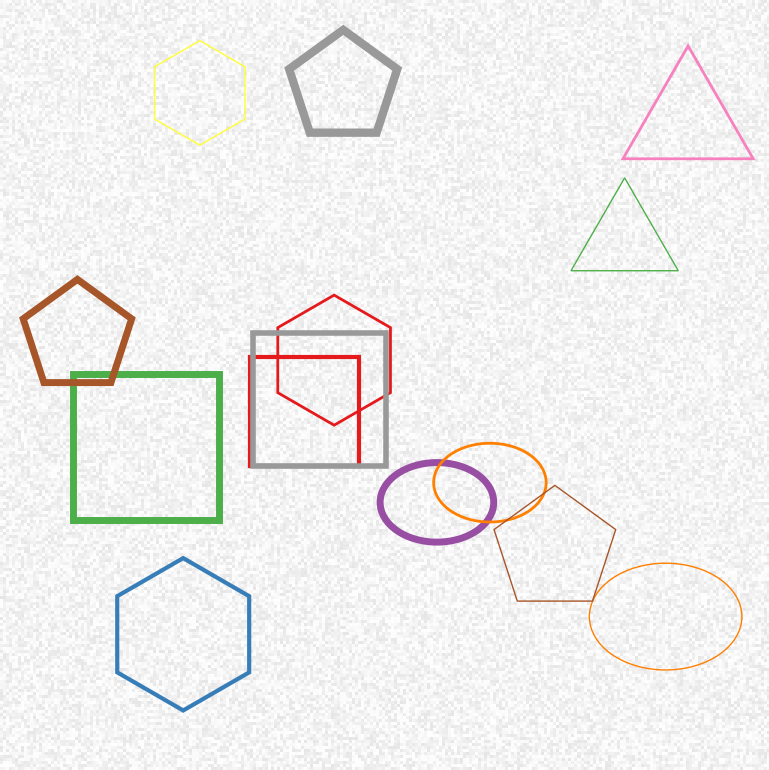[{"shape": "square", "thickness": 1.5, "radius": 0.36, "center": [0.395, 0.465]}, {"shape": "hexagon", "thickness": 1, "radius": 0.42, "center": [0.434, 0.532]}, {"shape": "hexagon", "thickness": 1.5, "radius": 0.49, "center": [0.238, 0.176]}, {"shape": "triangle", "thickness": 0.5, "radius": 0.4, "center": [0.811, 0.689]}, {"shape": "square", "thickness": 2.5, "radius": 0.47, "center": [0.189, 0.42]}, {"shape": "oval", "thickness": 2.5, "radius": 0.37, "center": [0.567, 0.348]}, {"shape": "oval", "thickness": 1, "radius": 0.37, "center": [0.636, 0.373]}, {"shape": "oval", "thickness": 0.5, "radius": 0.5, "center": [0.864, 0.199]}, {"shape": "hexagon", "thickness": 0.5, "radius": 0.34, "center": [0.259, 0.879]}, {"shape": "pentagon", "thickness": 0.5, "radius": 0.42, "center": [0.721, 0.287]}, {"shape": "pentagon", "thickness": 2.5, "radius": 0.37, "center": [0.101, 0.563]}, {"shape": "triangle", "thickness": 1, "radius": 0.49, "center": [0.894, 0.843]}, {"shape": "square", "thickness": 2, "radius": 0.43, "center": [0.415, 0.481]}, {"shape": "pentagon", "thickness": 3, "radius": 0.37, "center": [0.446, 0.887]}]